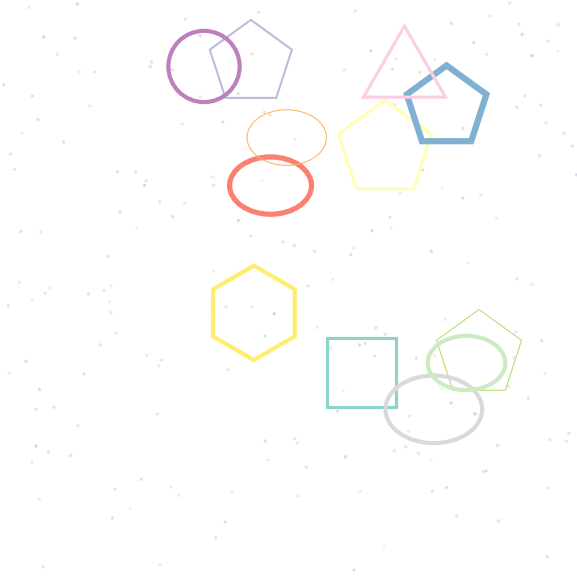[{"shape": "square", "thickness": 1.5, "radius": 0.3, "center": [0.626, 0.354]}, {"shape": "pentagon", "thickness": 1.5, "radius": 0.42, "center": [0.667, 0.741]}, {"shape": "pentagon", "thickness": 1, "radius": 0.37, "center": [0.434, 0.89]}, {"shape": "oval", "thickness": 2.5, "radius": 0.35, "center": [0.468, 0.678]}, {"shape": "pentagon", "thickness": 3, "radius": 0.36, "center": [0.773, 0.813]}, {"shape": "oval", "thickness": 0.5, "radius": 0.34, "center": [0.497, 0.761]}, {"shape": "pentagon", "thickness": 0.5, "radius": 0.39, "center": [0.829, 0.386]}, {"shape": "triangle", "thickness": 1.5, "radius": 0.41, "center": [0.7, 0.872]}, {"shape": "oval", "thickness": 2, "radius": 0.42, "center": [0.751, 0.29]}, {"shape": "circle", "thickness": 2, "radius": 0.31, "center": [0.353, 0.884]}, {"shape": "oval", "thickness": 2, "radius": 0.34, "center": [0.808, 0.371]}, {"shape": "hexagon", "thickness": 2, "radius": 0.41, "center": [0.44, 0.457]}]